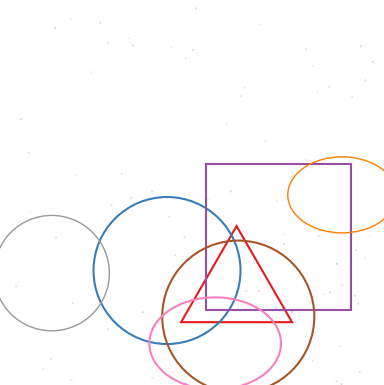[{"shape": "triangle", "thickness": 1.5, "radius": 0.83, "center": [0.614, 0.246]}, {"shape": "circle", "thickness": 1.5, "radius": 0.95, "center": [0.434, 0.297]}, {"shape": "square", "thickness": 1.5, "radius": 0.94, "center": [0.724, 0.384]}, {"shape": "oval", "thickness": 1, "radius": 0.71, "center": [0.889, 0.494]}, {"shape": "circle", "thickness": 1.5, "radius": 0.99, "center": [0.619, 0.178]}, {"shape": "oval", "thickness": 1.5, "radius": 0.85, "center": [0.559, 0.108]}, {"shape": "circle", "thickness": 1, "radius": 0.75, "center": [0.134, 0.291]}]